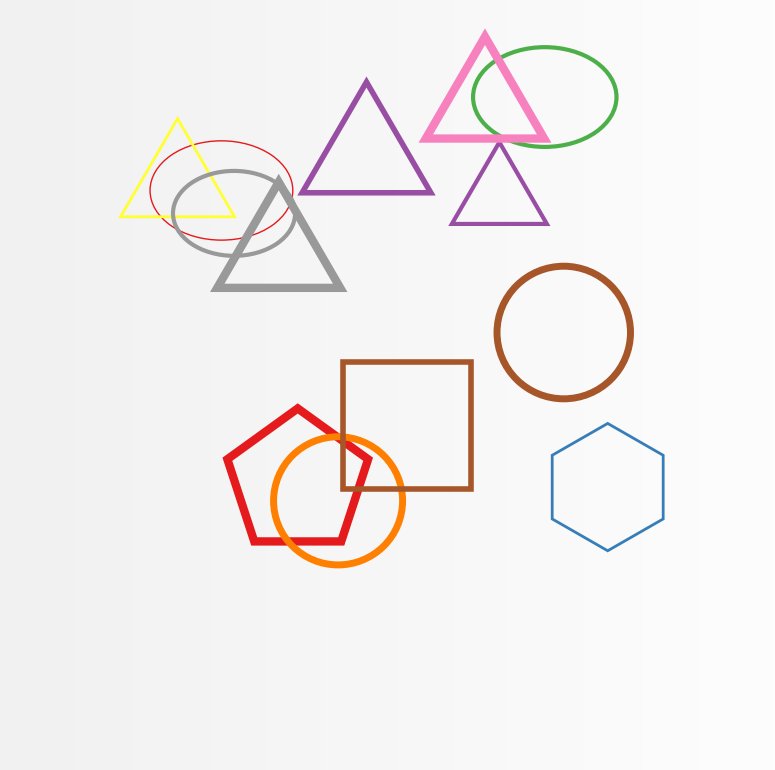[{"shape": "oval", "thickness": 0.5, "radius": 0.46, "center": [0.286, 0.753]}, {"shape": "pentagon", "thickness": 3, "radius": 0.48, "center": [0.384, 0.374]}, {"shape": "hexagon", "thickness": 1, "radius": 0.41, "center": [0.784, 0.367]}, {"shape": "oval", "thickness": 1.5, "radius": 0.46, "center": [0.703, 0.874]}, {"shape": "triangle", "thickness": 2, "radius": 0.48, "center": [0.473, 0.798]}, {"shape": "triangle", "thickness": 1.5, "radius": 0.35, "center": [0.644, 0.745]}, {"shape": "circle", "thickness": 2.5, "radius": 0.42, "center": [0.436, 0.35]}, {"shape": "triangle", "thickness": 1, "radius": 0.42, "center": [0.229, 0.761]}, {"shape": "circle", "thickness": 2.5, "radius": 0.43, "center": [0.727, 0.568]}, {"shape": "square", "thickness": 2, "radius": 0.41, "center": [0.525, 0.447]}, {"shape": "triangle", "thickness": 3, "radius": 0.44, "center": [0.626, 0.864]}, {"shape": "oval", "thickness": 1.5, "radius": 0.39, "center": [0.302, 0.723]}, {"shape": "triangle", "thickness": 3, "radius": 0.46, "center": [0.36, 0.672]}]